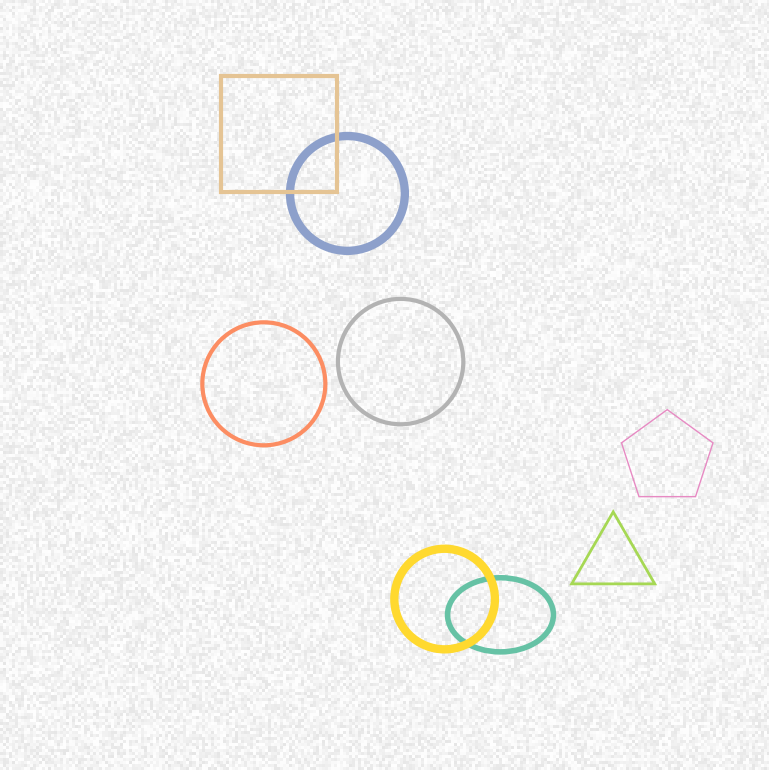[{"shape": "oval", "thickness": 2, "radius": 0.34, "center": [0.65, 0.202]}, {"shape": "circle", "thickness": 1.5, "radius": 0.4, "center": [0.343, 0.502]}, {"shape": "circle", "thickness": 3, "radius": 0.37, "center": [0.451, 0.749]}, {"shape": "pentagon", "thickness": 0.5, "radius": 0.31, "center": [0.867, 0.406]}, {"shape": "triangle", "thickness": 1, "radius": 0.31, "center": [0.796, 0.273]}, {"shape": "circle", "thickness": 3, "radius": 0.33, "center": [0.577, 0.222]}, {"shape": "square", "thickness": 1.5, "radius": 0.38, "center": [0.363, 0.826]}, {"shape": "circle", "thickness": 1.5, "radius": 0.41, "center": [0.52, 0.53]}]